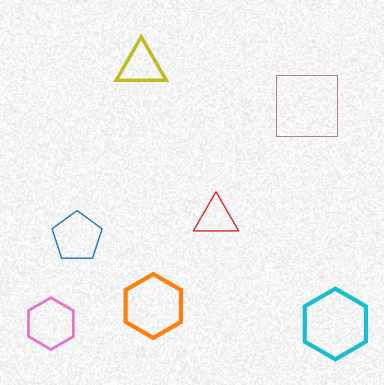[{"shape": "pentagon", "thickness": 1, "radius": 0.34, "center": [0.2, 0.385]}, {"shape": "hexagon", "thickness": 3, "radius": 0.41, "center": [0.398, 0.205]}, {"shape": "triangle", "thickness": 1, "radius": 0.34, "center": [0.561, 0.434]}, {"shape": "square", "thickness": 0.5, "radius": 0.39, "center": [0.796, 0.727]}, {"shape": "hexagon", "thickness": 2, "radius": 0.34, "center": [0.132, 0.16]}, {"shape": "triangle", "thickness": 2.5, "radius": 0.38, "center": [0.367, 0.829]}, {"shape": "hexagon", "thickness": 3, "radius": 0.46, "center": [0.871, 0.158]}]